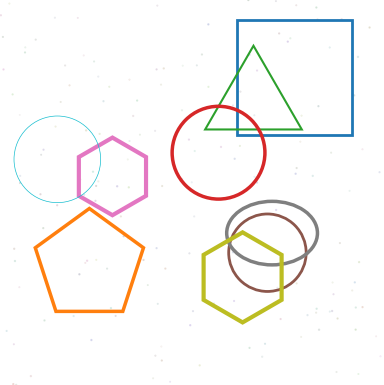[{"shape": "square", "thickness": 2, "radius": 0.74, "center": [0.765, 0.799]}, {"shape": "pentagon", "thickness": 2.5, "radius": 0.74, "center": [0.232, 0.311]}, {"shape": "triangle", "thickness": 1.5, "radius": 0.72, "center": [0.658, 0.736]}, {"shape": "circle", "thickness": 2.5, "radius": 0.6, "center": [0.568, 0.603]}, {"shape": "circle", "thickness": 2, "radius": 0.5, "center": [0.695, 0.344]}, {"shape": "hexagon", "thickness": 3, "radius": 0.5, "center": [0.292, 0.542]}, {"shape": "oval", "thickness": 2.5, "radius": 0.59, "center": [0.707, 0.395]}, {"shape": "hexagon", "thickness": 3, "radius": 0.58, "center": [0.63, 0.28]}, {"shape": "circle", "thickness": 0.5, "radius": 0.56, "center": [0.149, 0.586]}]